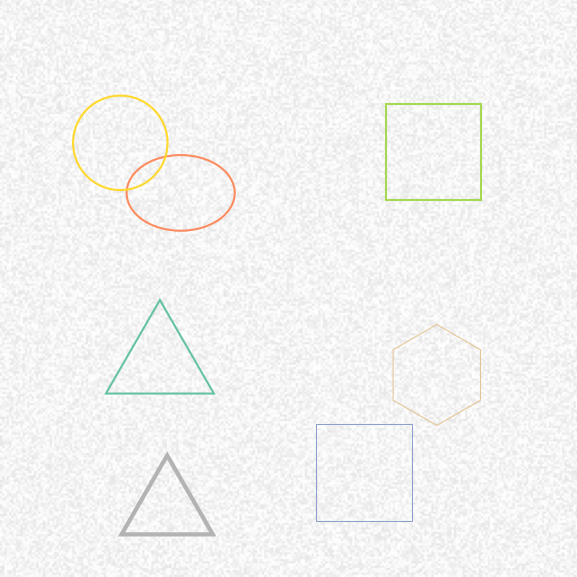[{"shape": "triangle", "thickness": 1, "radius": 0.54, "center": [0.277, 0.372]}, {"shape": "oval", "thickness": 1, "radius": 0.47, "center": [0.313, 0.665]}, {"shape": "square", "thickness": 0.5, "radius": 0.42, "center": [0.63, 0.181]}, {"shape": "square", "thickness": 1, "radius": 0.41, "center": [0.751, 0.736]}, {"shape": "circle", "thickness": 1, "radius": 0.41, "center": [0.208, 0.752]}, {"shape": "hexagon", "thickness": 0.5, "radius": 0.44, "center": [0.756, 0.35]}, {"shape": "triangle", "thickness": 2, "radius": 0.46, "center": [0.29, 0.119]}]